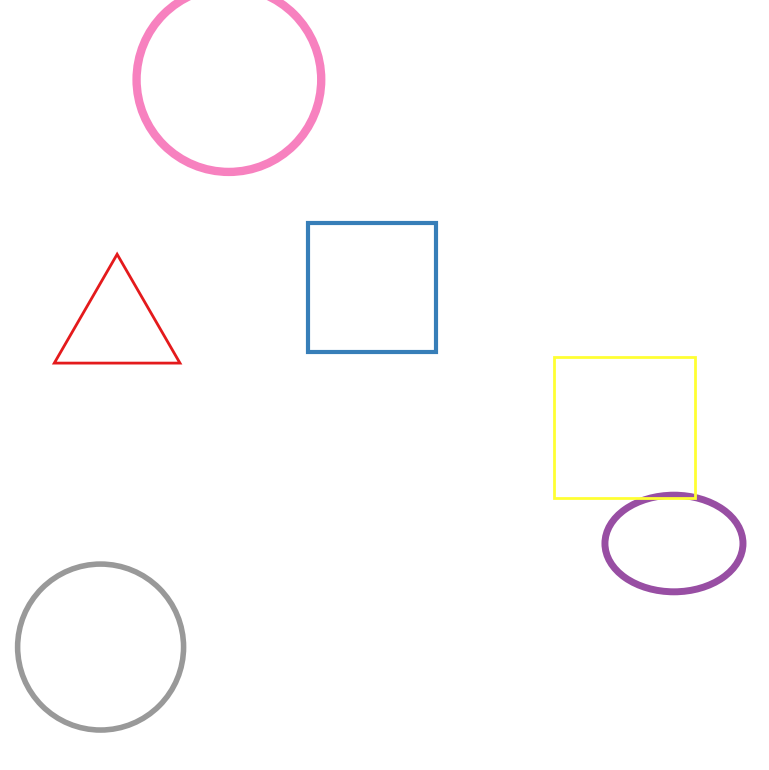[{"shape": "triangle", "thickness": 1, "radius": 0.47, "center": [0.152, 0.576]}, {"shape": "square", "thickness": 1.5, "radius": 0.42, "center": [0.483, 0.627]}, {"shape": "oval", "thickness": 2.5, "radius": 0.45, "center": [0.875, 0.294]}, {"shape": "square", "thickness": 1, "radius": 0.46, "center": [0.811, 0.445]}, {"shape": "circle", "thickness": 3, "radius": 0.6, "center": [0.297, 0.897]}, {"shape": "circle", "thickness": 2, "radius": 0.54, "center": [0.131, 0.16]}]